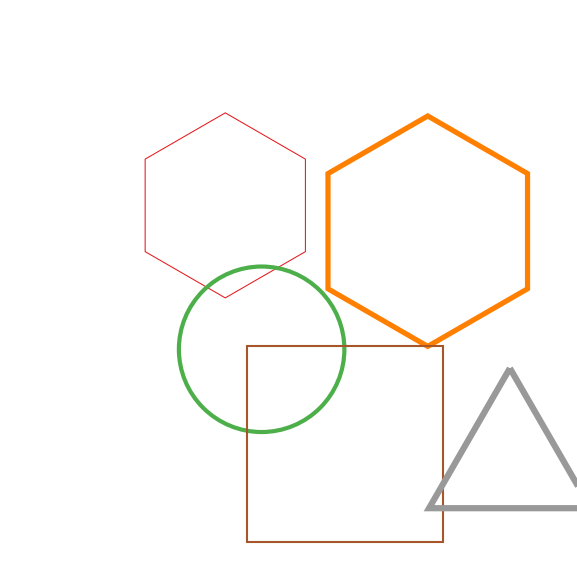[{"shape": "hexagon", "thickness": 0.5, "radius": 0.8, "center": [0.39, 0.643]}, {"shape": "circle", "thickness": 2, "radius": 0.72, "center": [0.453, 0.394]}, {"shape": "hexagon", "thickness": 2.5, "radius": 1.0, "center": [0.741, 0.599]}, {"shape": "square", "thickness": 1, "radius": 0.85, "center": [0.598, 0.231]}, {"shape": "triangle", "thickness": 3, "radius": 0.81, "center": [0.883, 0.2]}]